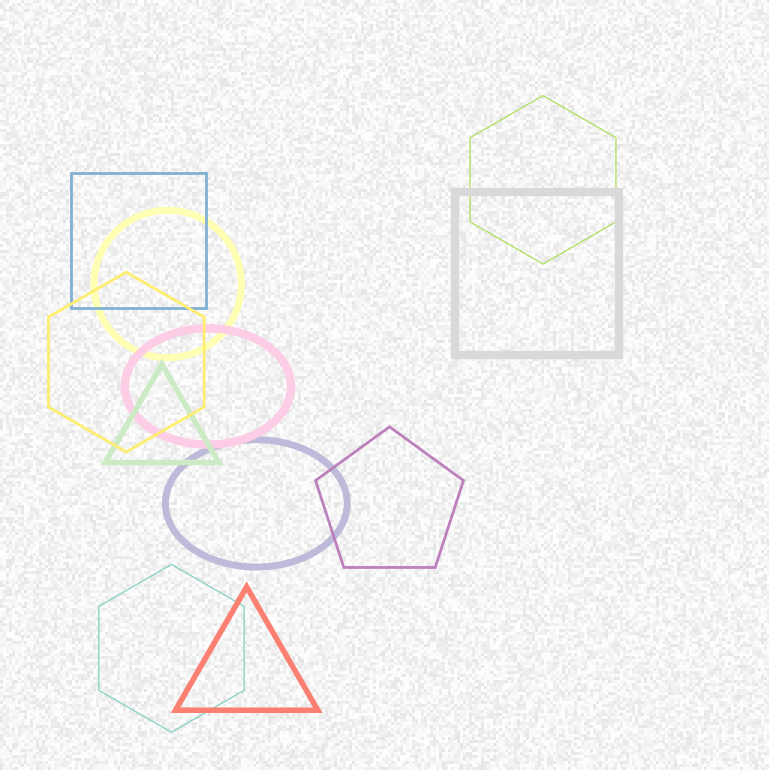[{"shape": "hexagon", "thickness": 0.5, "radius": 0.55, "center": [0.223, 0.158]}, {"shape": "circle", "thickness": 2.5, "radius": 0.48, "center": [0.218, 0.631]}, {"shape": "oval", "thickness": 2.5, "radius": 0.59, "center": [0.333, 0.346]}, {"shape": "triangle", "thickness": 2, "radius": 0.53, "center": [0.32, 0.131]}, {"shape": "square", "thickness": 1, "radius": 0.44, "center": [0.18, 0.687]}, {"shape": "hexagon", "thickness": 0.5, "radius": 0.55, "center": [0.705, 0.766]}, {"shape": "oval", "thickness": 3, "radius": 0.54, "center": [0.27, 0.498]}, {"shape": "square", "thickness": 3, "radius": 0.53, "center": [0.697, 0.645]}, {"shape": "pentagon", "thickness": 1, "radius": 0.5, "center": [0.506, 0.345]}, {"shape": "triangle", "thickness": 2, "radius": 0.43, "center": [0.21, 0.442]}, {"shape": "hexagon", "thickness": 1, "radius": 0.58, "center": [0.164, 0.53]}]